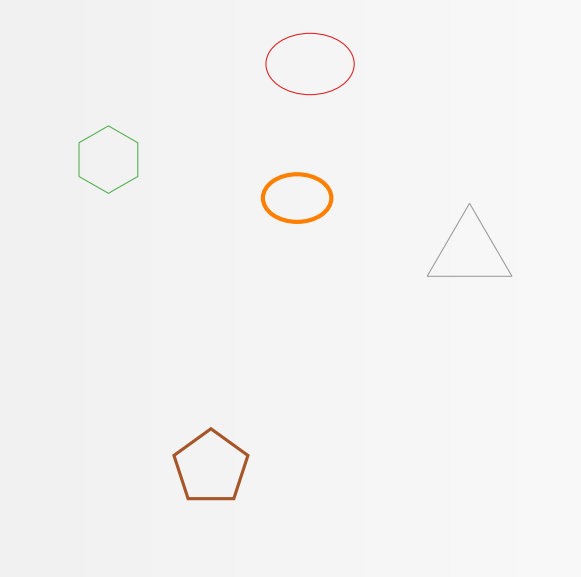[{"shape": "oval", "thickness": 0.5, "radius": 0.38, "center": [0.533, 0.888]}, {"shape": "hexagon", "thickness": 0.5, "radius": 0.29, "center": [0.187, 0.723]}, {"shape": "oval", "thickness": 2, "radius": 0.29, "center": [0.511, 0.656]}, {"shape": "pentagon", "thickness": 1.5, "radius": 0.33, "center": [0.363, 0.19]}, {"shape": "triangle", "thickness": 0.5, "radius": 0.42, "center": [0.808, 0.563]}]